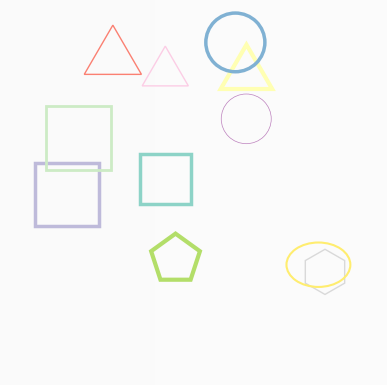[{"shape": "square", "thickness": 2.5, "radius": 0.33, "center": [0.427, 0.535]}, {"shape": "triangle", "thickness": 3, "radius": 0.38, "center": [0.636, 0.807]}, {"shape": "square", "thickness": 2.5, "radius": 0.41, "center": [0.173, 0.495]}, {"shape": "triangle", "thickness": 1, "radius": 0.43, "center": [0.291, 0.849]}, {"shape": "circle", "thickness": 2.5, "radius": 0.38, "center": [0.607, 0.89]}, {"shape": "pentagon", "thickness": 3, "radius": 0.33, "center": [0.453, 0.327]}, {"shape": "triangle", "thickness": 1, "radius": 0.34, "center": [0.427, 0.811]}, {"shape": "hexagon", "thickness": 1, "radius": 0.29, "center": [0.839, 0.294]}, {"shape": "circle", "thickness": 0.5, "radius": 0.32, "center": [0.635, 0.691]}, {"shape": "square", "thickness": 2, "radius": 0.42, "center": [0.203, 0.641]}, {"shape": "oval", "thickness": 1.5, "radius": 0.41, "center": [0.822, 0.312]}]